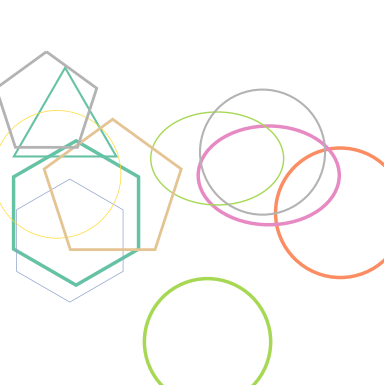[{"shape": "triangle", "thickness": 1.5, "radius": 0.77, "center": [0.169, 0.67]}, {"shape": "hexagon", "thickness": 2.5, "radius": 0.94, "center": [0.198, 0.447]}, {"shape": "circle", "thickness": 2.5, "radius": 0.84, "center": [0.884, 0.447]}, {"shape": "hexagon", "thickness": 0.5, "radius": 0.8, "center": [0.181, 0.375]}, {"shape": "oval", "thickness": 2.5, "radius": 0.92, "center": [0.698, 0.544]}, {"shape": "circle", "thickness": 2.5, "radius": 0.82, "center": [0.539, 0.112]}, {"shape": "oval", "thickness": 1, "radius": 0.86, "center": [0.564, 0.588]}, {"shape": "circle", "thickness": 0.5, "radius": 0.83, "center": [0.148, 0.547]}, {"shape": "pentagon", "thickness": 2, "radius": 0.94, "center": [0.293, 0.503]}, {"shape": "pentagon", "thickness": 2, "radius": 0.69, "center": [0.121, 0.728]}, {"shape": "circle", "thickness": 1.5, "radius": 0.81, "center": [0.682, 0.605]}]